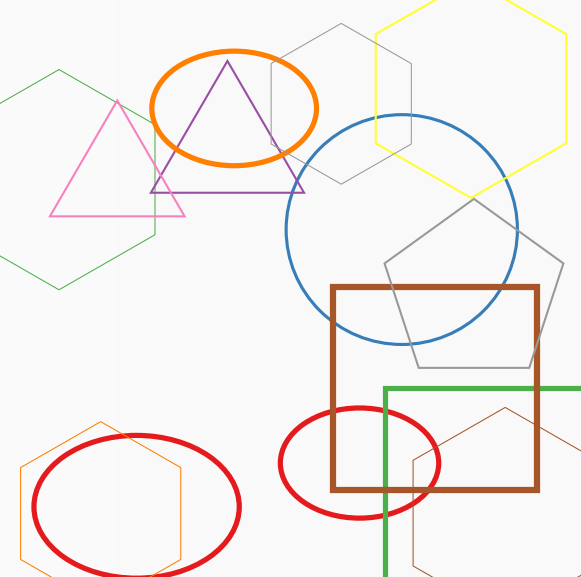[{"shape": "oval", "thickness": 2.5, "radius": 0.68, "center": [0.619, 0.197]}, {"shape": "oval", "thickness": 2.5, "radius": 0.88, "center": [0.235, 0.122]}, {"shape": "circle", "thickness": 1.5, "radius": 0.99, "center": [0.691, 0.602]}, {"shape": "hexagon", "thickness": 0.5, "radius": 0.95, "center": [0.102, 0.688]}, {"shape": "square", "thickness": 2.5, "radius": 0.88, "center": [0.838, 0.153]}, {"shape": "triangle", "thickness": 1, "radius": 0.76, "center": [0.391, 0.741]}, {"shape": "hexagon", "thickness": 0.5, "radius": 0.8, "center": [0.173, 0.11]}, {"shape": "oval", "thickness": 2.5, "radius": 0.71, "center": [0.403, 0.811]}, {"shape": "hexagon", "thickness": 1, "radius": 0.95, "center": [0.81, 0.846]}, {"shape": "hexagon", "thickness": 0.5, "radius": 0.92, "center": [0.869, 0.111]}, {"shape": "square", "thickness": 3, "radius": 0.88, "center": [0.749, 0.327]}, {"shape": "triangle", "thickness": 1, "radius": 0.67, "center": [0.202, 0.691]}, {"shape": "hexagon", "thickness": 0.5, "radius": 0.7, "center": [0.587, 0.819]}, {"shape": "pentagon", "thickness": 1, "radius": 0.81, "center": [0.815, 0.493]}]